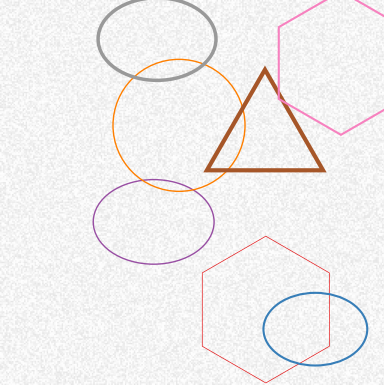[{"shape": "hexagon", "thickness": 0.5, "radius": 0.95, "center": [0.69, 0.196]}, {"shape": "oval", "thickness": 1.5, "radius": 0.67, "center": [0.819, 0.145]}, {"shape": "oval", "thickness": 1, "radius": 0.78, "center": [0.399, 0.424]}, {"shape": "circle", "thickness": 1, "radius": 0.86, "center": [0.465, 0.674]}, {"shape": "triangle", "thickness": 3, "radius": 0.87, "center": [0.688, 0.645]}, {"shape": "hexagon", "thickness": 1.5, "radius": 0.93, "center": [0.886, 0.836]}, {"shape": "oval", "thickness": 2.5, "radius": 0.77, "center": [0.408, 0.898]}]